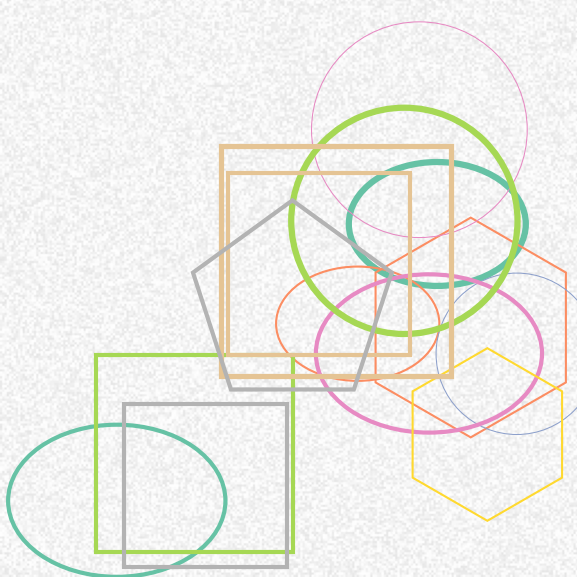[{"shape": "oval", "thickness": 3, "radius": 0.77, "center": [0.757, 0.611]}, {"shape": "oval", "thickness": 2, "radius": 0.94, "center": [0.202, 0.132]}, {"shape": "hexagon", "thickness": 1, "radius": 0.95, "center": [0.815, 0.432]}, {"shape": "oval", "thickness": 1, "radius": 0.71, "center": [0.619, 0.439]}, {"shape": "circle", "thickness": 0.5, "radius": 0.7, "center": [0.895, 0.386]}, {"shape": "circle", "thickness": 0.5, "radius": 0.93, "center": [0.726, 0.775]}, {"shape": "oval", "thickness": 2, "radius": 0.98, "center": [0.743, 0.387]}, {"shape": "square", "thickness": 2, "radius": 0.85, "center": [0.336, 0.214]}, {"shape": "circle", "thickness": 3, "radius": 0.98, "center": [0.7, 0.617]}, {"shape": "hexagon", "thickness": 1, "radius": 0.75, "center": [0.844, 0.247]}, {"shape": "square", "thickness": 2.5, "radius": 1.0, "center": [0.581, 0.547]}, {"shape": "square", "thickness": 2, "radius": 0.79, "center": [0.552, 0.542]}, {"shape": "square", "thickness": 2, "radius": 0.71, "center": [0.355, 0.159]}, {"shape": "pentagon", "thickness": 2, "radius": 0.91, "center": [0.506, 0.471]}]